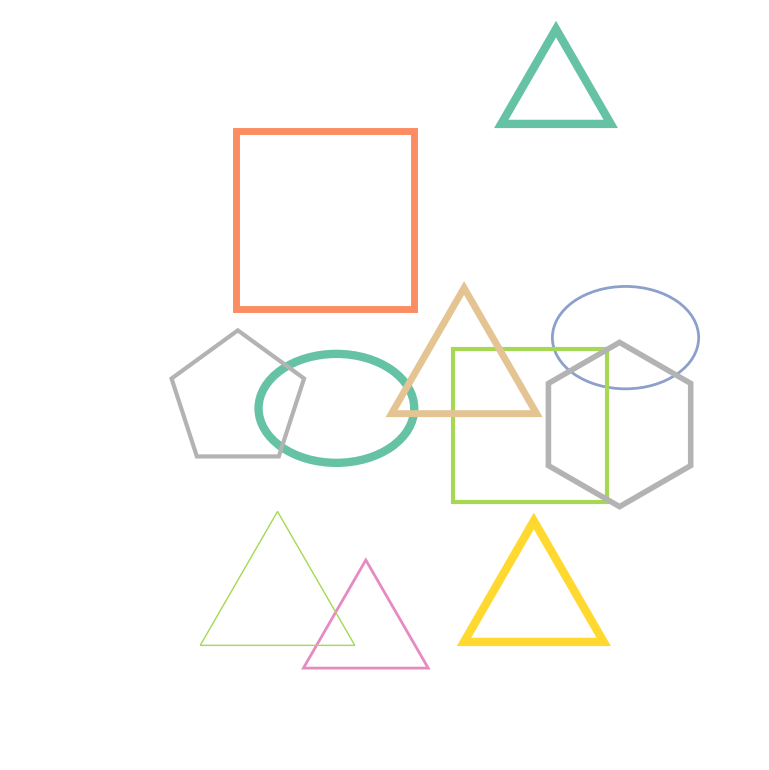[{"shape": "oval", "thickness": 3, "radius": 0.51, "center": [0.437, 0.47]}, {"shape": "triangle", "thickness": 3, "radius": 0.41, "center": [0.722, 0.88]}, {"shape": "square", "thickness": 2.5, "radius": 0.58, "center": [0.422, 0.714]}, {"shape": "oval", "thickness": 1, "radius": 0.47, "center": [0.812, 0.562]}, {"shape": "triangle", "thickness": 1, "radius": 0.47, "center": [0.475, 0.179]}, {"shape": "triangle", "thickness": 0.5, "radius": 0.58, "center": [0.36, 0.22]}, {"shape": "square", "thickness": 1.5, "radius": 0.5, "center": [0.689, 0.447]}, {"shape": "triangle", "thickness": 3, "radius": 0.52, "center": [0.693, 0.219]}, {"shape": "triangle", "thickness": 2.5, "radius": 0.54, "center": [0.603, 0.517]}, {"shape": "pentagon", "thickness": 1.5, "radius": 0.45, "center": [0.309, 0.48]}, {"shape": "hexagon", "thickness": 2, "radius": 0.53, "center": [0.805, 0.449]}]